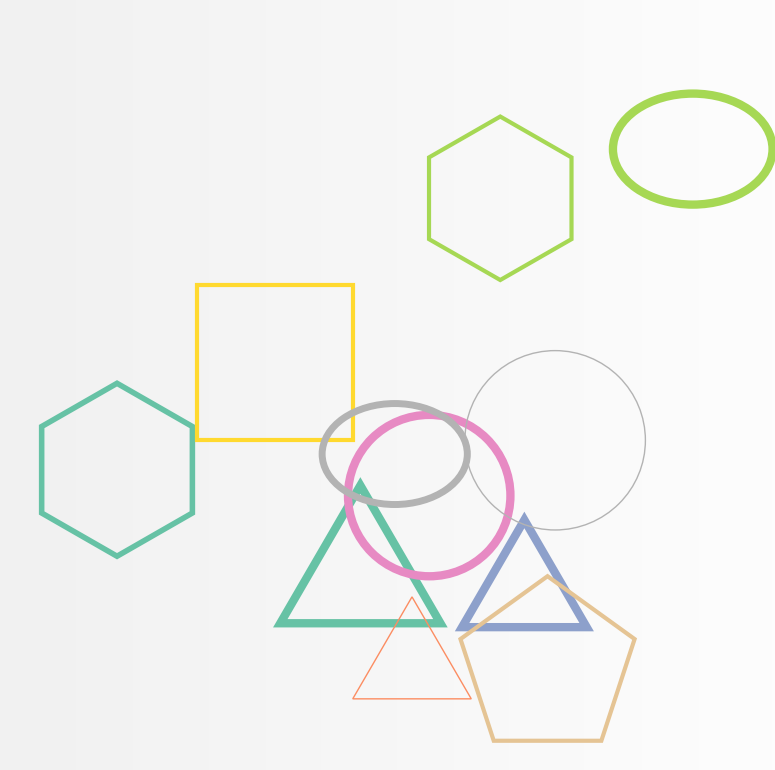[{"shape": "triangle", "thickness": 3, "radius": 0.6, "center": [0.465, 0.25]}, {"shape": "hexagon", "thickness": 2, "radius": 0.56, "center": [0.151, 0.39]}, {"shape": "triangle", "thickness": 0.5, "radius": 0.44, "center": [0.532, 0.137]}, {"shape": "triangle", "thickness": 3, "radius": 0.46, "center": [0.677, 0.232]}, {"shape": "circle", "thickness": 3, "radius": 0.52, "center": [0.554, 0.356]}, {"shape": "hexagon", "thickness": 1.5, "radius": 0.53, "center": [0.645, 0.742]}, {"shape": "oval", "thickness": 3, "radius": 0.51, "center": [0.894, 0.806]}, {"shape": "square", "thickness": 1.5, "radius": 0.5, "center": [0.354, 0.529]}, {"shape": "pentagon", "thickness": 1.5, "radius": 0.59, "center": [0.707, 0.134]}, {"shape": "circle", "thickness": 0.5, "radius": 0.58, "center": [0.716, 0.428]}, {"shape": "oval", "thickness": 2.5, "radius": 0.47, "center": [0.509, 0.41]}]